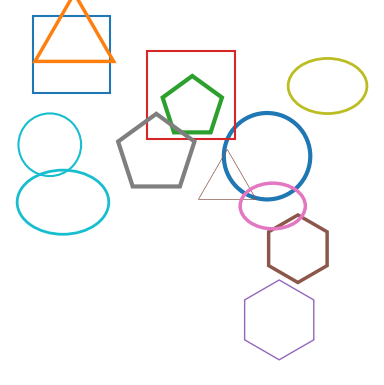[{"shape": "square", "thickness": 1.5, "radius": 0.5, "center": [0.186, 0.859]}, {"shape": "circle", "thickness": 3, "radius": 0.56, "center": [0.694, 0.594]}, {"shape": "triangle", "thickness": 2.5, "radius": 0.59, "center": [0.193, 0.899]}, {"shape": "pentagon", "thickness": 3, "radius": 0.41, "center": [0.499, 0.722]}, {"shape": "square", "thickness": 1.5, "radius": 0.57, "center": [0.497, 0.754]}, {"shape": "hexagon", "thickness": 1, "radius": 0.52, "center": [0.725, 0.169]}, {"shape": "triangle", "thickness": 0.5, "radius": 0.43, "center": [0.59, 0.525]}, {"shape": "hexagon", "thickness": 2.5, "radius": 0.44, "center": [0.774, 0.354]}, {"shape": "oval", "thickness": 2.5, "radius": 0.42, "center": [0.708, 0.465]}, {"shape": "pentagon", "thickness": 3, "radius": 0.52, "center": [0.406, 0.6]}, {"shape": "oval", "thickness": 2, "radius": 0.51, "center": [0.851, 0.777]}, {"shape": "oval", "thickness": 2, "radius": 0.59, "center": [0.164, 0.475]}, {"shape": "circle", "thickness": 1.5, "radius": 0.41, "center": [0.129, 0.624]}]